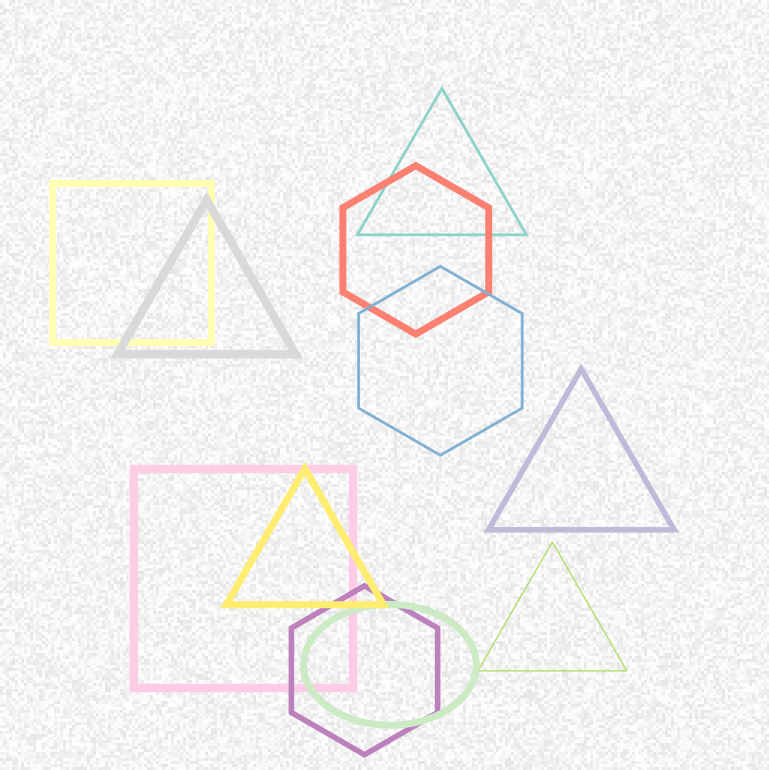[{"shape": "triangle", "thickness": 1, "radius": 0.63, "center": [0.574, 0.758]}, {"shape": "square", "thickness": 2.5, "radius": 0.52, "center": [0.171, 0.659]}, {"shape": "triangle", "thickness": 2, "radius": 0.7, "center": [0.755, 0.382]}, {"shape": "hexagon", "thickness": 2.5, "radius": 0.55, "center": [0.54, 0.676]}, {"shape": "hexagon", "thickness": 1, "radius": 0.61, "center": [0.572, 0.531]}, {"shape": "triangle", "thickness": 0.5, "radius": 0.56, "center": [0.717, 0.185]}, {"shape": "square", "thickness": 3, "radius": 0.71, "center": [0.317, 0.249]}, {"shape": "triangle", "thickness": 3, "radius": 0.67, "center": [0.268, 0.607]}, {"shape": "hexagon", "thickness": 2, "radius": 0.55, "center": [0.473, 0.13]}, {"shape": "oval", "thickness": 2.5, "radius": 0.56, "center": [0.506, 0.137]}, {"shape": "triangle", "thickness": 2.5, "radius": 0.59, "center": [0.396, 0.274]}]